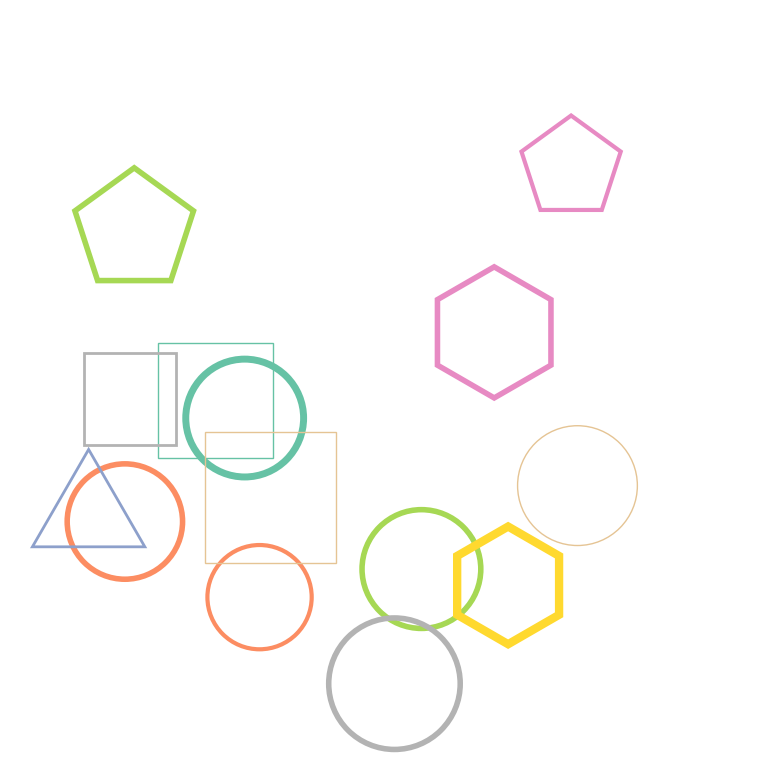[{"shape": "square", "thickness": 0.5, "radius": 0.37, "center": [0.28, 0.48]}, {"shape": "circle", "thickness": 2.5, "radius": 0.38, "center": [0.318, 0.457]}, {"shape": "circle", "thickness": 2, "radius": 0.37, "center": [0.162, 0.323]}, {"shape": "circle", "thickness": 1.5, "radius": 0.34, "center": [0.337, 0.224]}, {"shape": "triangle", "thickness": 1, "radius": 0.42, "center": [0.115, 0.332]}, {"shape": "pentagon", "thickness": 1.5, "radius": 0.34, "center": [0.742, 0.782]}, {"shape": "hexagon", "thickness": 2, "radius": 0.43, "center": [0.642, 0.568]}, {"shape": "pentagon", "thickness": 2, "radius": 0.4, "center": [0.174, 0.701]}, {"shape": "circle", "thickness": 2, "radius": 0.39, "center": [0.547, 0.261]}, {"shape": "hexagon", "thickness": 3, "radius": 0.38, "center": [0.66, 0.24]}, {"shape": "square", "thickness": 0.5, "radius": 0.43, "center": [0.352, 0.354]}, {"shape": "circle", "thickness": 0.5, "radius": 0.39, "center": [0.75, 0.369]}, {"shape": "circle", "thickness": 2, "radius": 0.43, "center": [0.512, 0.112]}, {"shape": "square", "thickness": 1, "radius": 0.3, "center": [0.169, 0.482]}]